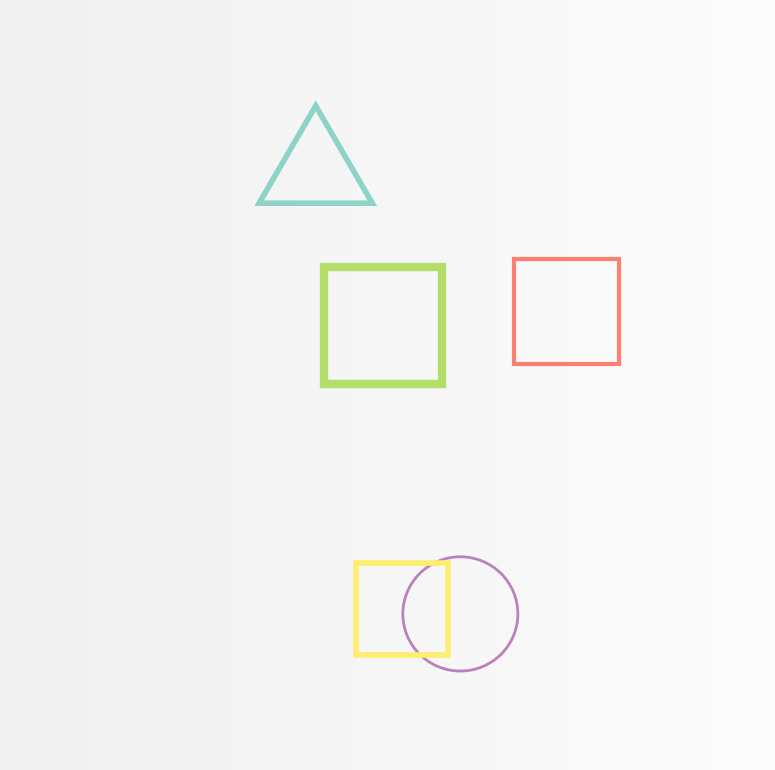[{"shape": "triangle", "thickness": 2, "radius": 0.42, "center": [0.407, 0.778]}, {"shape": "square", "thickness": 1.5, "radius": 0.34, "center": [0.731, 0.596]}, {"shape": "square", "thickness": 3, "radius": 0.38, "center": [0.494, 0.577]}, {"shape": "circle", "thickness": 1, "radius": 0.37, "center": [0.594, 0.203]}, {"shape": "square", "thickness": 2, "radius": 0.3, "center": [0.518, 0.209]}]